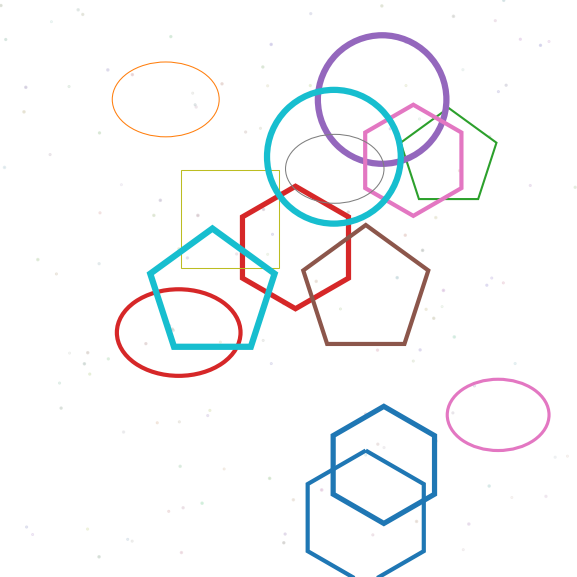[{"shape": "hexagon", "thickness": 2, "radius": 0.58, "center": [0.633, 0.103]}, {"shape": "hexagon", "thickness": 2.5, "radius": 0.51, "center": [0.665, 0.194]}, {"shape": "oval", "thickness": 0.5, "radius": 0.46, "center": [0.287, 0.827]}, {"shape": "pentagon", "thickness": 1, "radius": 0.44, "center": [0.777, 0.725]}, {"shape": "oval", "thickness": 2, "radius": 0.54, "center": [0.309, 0.423]}, {"shape": "hexagon", "thickness": 2.5, "radius": 0.53, "center": [0.512, 0.571]}, {"shape": "circle", "thickness": 3, "radius": 0.56, "center": [0.662, 0.827]}, {"shape": "pentagon", "thickness": 2, "radius": 0.57, "center": [0.633, 0.496]}, {"shape": "hexagon", "thickness": 2, "radius": 0.48, "center": [0.716, 0.722]}, {"shape": "oval", "thickness": 1.5, "radius": 0.44, "center": [0.863, 0.281]}, {"shape": "oval", "thickness": 0.5, "radius": 0.43, "center": [0.58, 0.707]}, {"shape": "square", "thickness": 0.5, "radius": 0.42, "center": [0.398, 0.62]}, {"shape": "circle", "thickness": 3, "radius": 0.58, "center": [0.578, 0.728]}, {"shape": "pentagon", "thickness": 3, "radius": 0.57, "center": [0.368, 0.49]}]